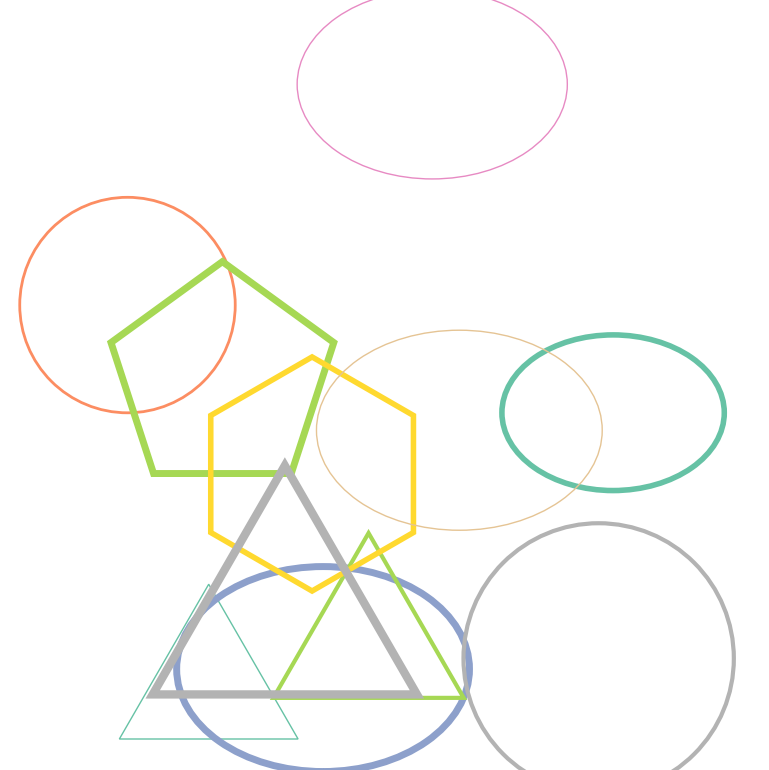[{"shape": "oval", "thickness": 2, "radius": 0.72, "center": [0.796, 0.464]}, {"shape": "triangle", "thickness": 0.5, "radius": 0.67, "center": [0.271, 0.107]}, {"shape": "circle", "thickness": 1, "radius": 0.7, "center": [0.166, 0.604]}, {"shape": "oval", "thickness": 2.5, "radius": 0.95, "center": [0.42, 0.131]}, {"shape": "oval", "thickness": 0.5, "radius": 0.88, "center": [0.561, 0.89]}, {"shape": "pentagon", "thickness": 2.5, "radius": 0.76, "center": [0.289, 0.508]}, {"shape": "triangle", "thickness": 1.5, "radius": 0.71, "center": [0.479, 0.165]}, {"shape": "hexagon", "thickness": 2, "radius": 0.76, "center": [0.405, 0.384]}, {"shape": "oval", "thickness": 0.5, "radius": 0.93, "center": [0.597, 0.441]}, {"shape": "circle", "thickness": 1.5, "radius": 0.88, "center": [0.777, 0.145]}, {"shape": "triangle", "thickness": 3, "radius": 0.99, "center": [0.37, 0.197]}]